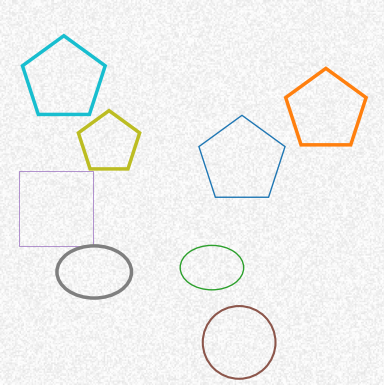[{"shape": "pentagon", "thickness": 1, "radius": 0.59, "center": [0.628, 0.583]}, {"shape": "pentagon", "thickness": 2.5, "radius": 0.55, "center": [0.846, 0.713]}, {"shape": "oval", "thickness": 1, "radius": 0.41, "center": [0.55, 0.305]}, {"shape": "square", "thickness": 0.5, "radius": 0.48, "center": [0.146, 0.459]}, {"shape": "circle", "thickness": 1.5, "radius": 0.47, "center": [0.621, 0.111]}, {"shape": "oval", "thickness": 2.5, "radius": 0.48, "center": [0.245, 0.294]}, {"shape": "pentagon", "thickness": 2.5, "radius": 0.42, "center": [0.283, 0.629]}, {"shape": "pentagon", "thickness": 2.5, "radius": 0.56, "center": [0.166, 0.794]}]